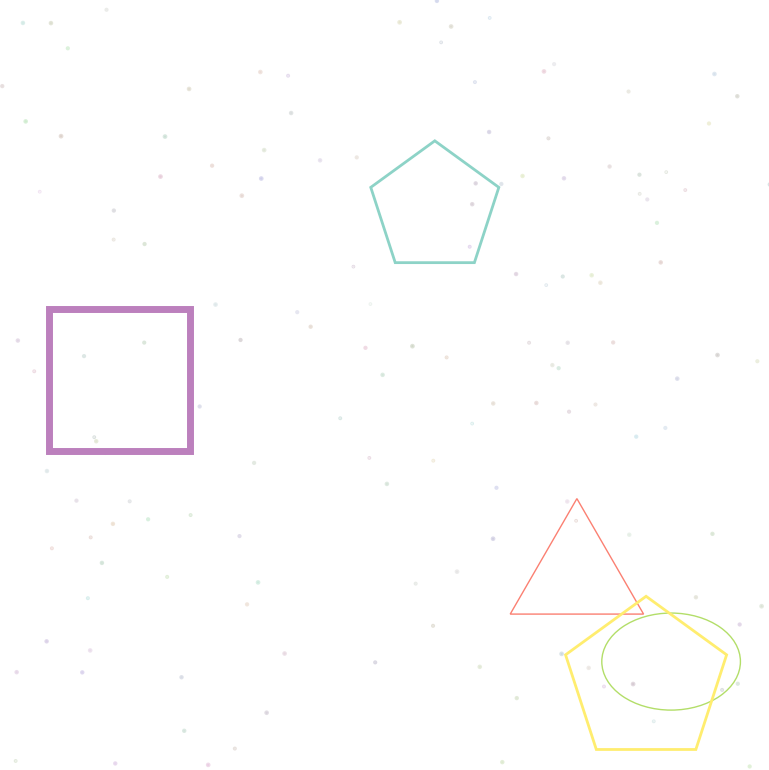[{"shape": "pentagon", "thickness": 1, "radius": 0.44, "center": [0.565, 0.73]}, {"shape": "triangle", "thickness": 0.5, "radius": 0.5, "center": [0.749, 0.252]}, {"shape": "oval", "thickness": 0.5, "radius": 0.45, "center": [0.872, 0.141]}, {"shape": "square", "thickness": 2.5, "radius": 0.46, "center": [0.155, 0.507]}, {"shape": "pentagon", "thickness": 1, "radius": 0.55, "center": [0.839, 0.116]}]